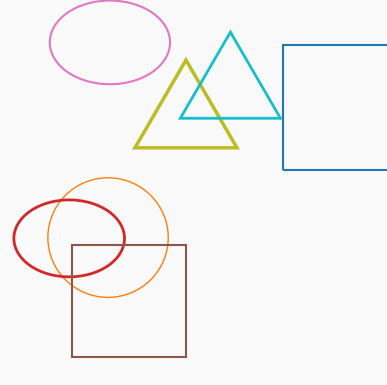[{"shape": "square", "thickness": 1.5, "radius": 0.81, "center": [0.892, 0.721]}, {"shape": "circle", "thickness": 1, "radius": 0.78, "center": [0.279, 0.383]}, {"shape": "oval", "thickness": 2, "radius": 0.71, "center": [0.179, 0.381]}, {"shape": "square", "thickness": 1.5, "radius": 0.73, "center": [0.333, 0.218]}, {"shape": "oval", "thickness": 1.5, "radius": 0.78, "center": [0.284, 0.89]}, {"shape": "triangle", "thickness": 2.5, "radius": 0.76, "center": [0.48, 0.692]}, {"shape": "triangle", "thickness": 2, "radius": 0.75, "center": [0.595, 0.767]}]